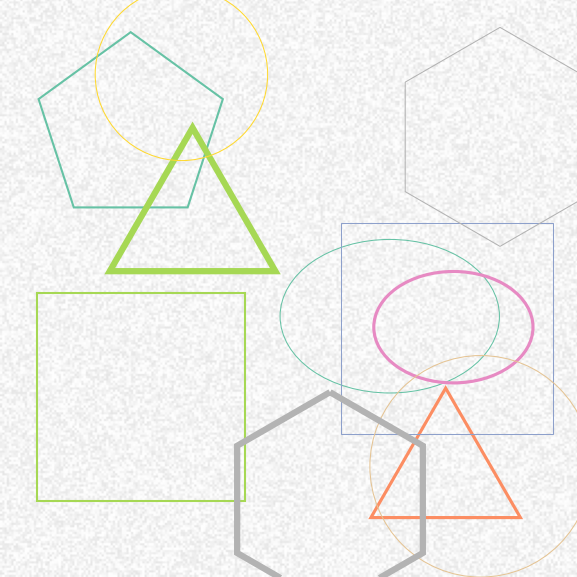[{"shape": "pentagon", "thickness": 1, "radius": 0.84, "center": [0.226, 0.776]}, {"shape": "oval", "thickness": 0.5, "radius": 0.95, "center": [0.675, 0.452]}, {"shape": "triangle", "thickness": 1.5, "radius": 0.75, "center": [0.772, 0.178]}, {"shape": "square", "thickness": 0.5, "radius": 0.92, "center": [0.774, 0.43]}, {"shape": "oval", "thickness": 1.5, "radius": 0.69, "center": [0.785, 0.433]}, {"shape": "square", "thickness": 1, "radius": 0.9, "center": [0.244, 0.312]}, {"shape": "triangle", "thickness": 3, "radius": 0.83, "center": [0.333, 0.612]}, {"shape": "circle", "thickness": 0.5, "radius": 0.75, "center": [0.314, 0.87]}, {"shape": "circle", "thickness": 0.5, "radius": 0.96, "center": [0.832, 0.192]}, {"shape": "hexagon", "thickness": 0.5, "radius": 0.95, "center": [0.866, 0.762]}, {"shape": "hexagon", "thickness": 3, "radius": 0.93, "center": [0.571, 0.134]}]